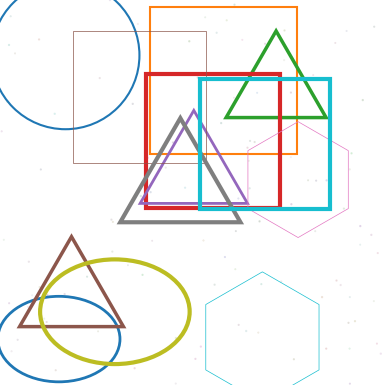[{"shape": "oval", "thickness": 2, "radius": 0.79, "center": [0.153, 0.119]}, {"shape": "circle", "thickness": 1.5, "radius": 0.96, "center": [0.17, 0.857]}, {"shape": "square", "thickness": 1.5, "radius": 0.95, "center": [0.58, 0.79]}, {"shape": "triangle", "thickness": 2.5, "radius": 0.75, "center": [0.717, 0.77]}, {"shape": "square", "thickness": 3, "radius": 0.87, "center": [0.552, 0.635]}, {"shape": "triangle", "thickness": 2, "radius": 0.8, "center": [0.503, 0.552]}, {"shape": "triangle", "thickness": 2.5, "radius": 0.78, "center": [0.186, 0.229]}, {"shape": "square", "thickness": 0.5, "radius": 0.86, "center": [0.363, 0.749]}, {"shape": "hexagon", "thickness": 0.5, "radius": 0.75, "center": [0.774, 0.533]}, {"shape": "triangle", "thickness": 3, "radius": 0.9, "center": [0.468, 0.513]}, {"shape": "oval", "thickness": 3, "radius": 0.97, "center": [0.298, 0.19]}, {"shape": "square", "thickness": 3, "radius": 0.84, "center": [0.688, 0.627]}, {"shape": "hexagon", "thickness": 0.5, "radius": 0.85, "center": [0.682, 0.124]}]